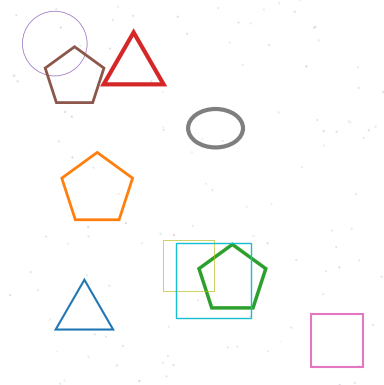[{"shape": "triangle", "thickness": 1.5, "radius": 0.43, "center": [0.219, 0.187]}, {"shape": "pentagon", "thickness": 2, "radius": 0.48, "center": [0.252, 0.507]}, {"shape": "pentagon", "thickness": 2.5, "radius": 0.46, "center": [0.604, 0.274]}, {"shape": "triangle", "thickness": 3, "radius": 0.45, "center": [0.347, 0.826]}, {"shape": "circle", "thickness": 0.5, "radius": 0.42, "center": [0.142, 0.887]}, {"shape": "pentagon", "thickness": 2, "radius": 0.4, "center": [0.194, 0.798]}, {"shape": "square", "thickness": 1.5, "radius": 0.34, "center": [0.875, 0.116]}, {"shape": "oval", "thickness": 3, "radius": 0.36, "center": [0.56, 0.667]}, {"shape": "square", "thickness": 0.5, "radius": 0.33, "center": [0.49, 0.31]}, {"shape": "square", "thickness": 1, "radius": 0.49, "center": [0.555, 0.27]}]